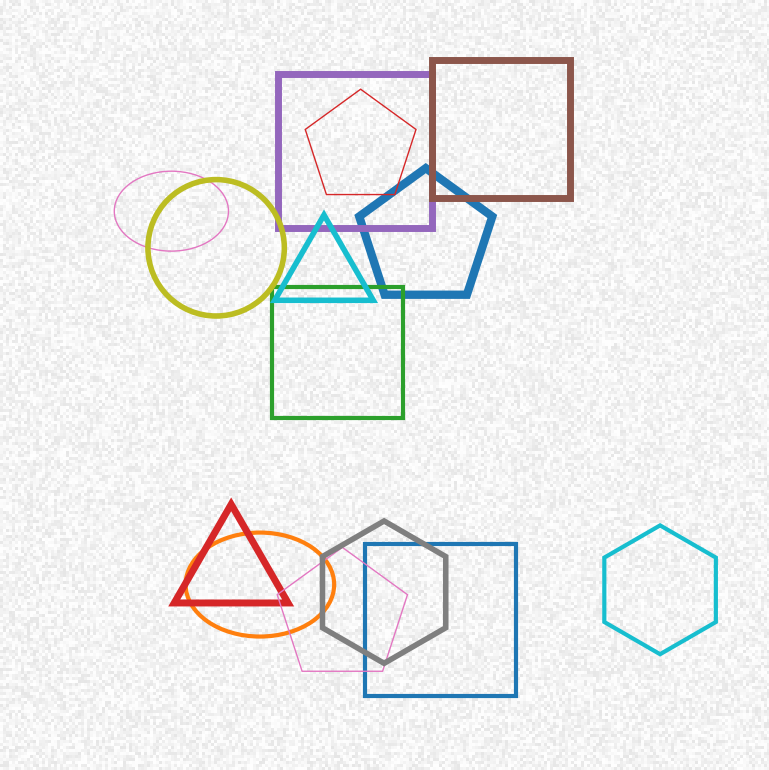[{"shape": "pentagon", "thickness": 3, "radius": 0.45, "center": [0.553, 0.691]}, {"shape": "square", "thickness": 1.5, "radius": 0.49, "center": [0.572, 0.195]}, {"shape": "oval", "thickness": 1.5, "radius": 0.48, "center": [0.338, 0.241]}, {"shape": "square", "thickness": 1.5, "radius": 0.43, "center": [0.438, 0.542]}, {"shape": "triangle", "thickness": 2.5, "radius": 0.43, "center": [0.3, 0.26]}, {"shape": "pentagon", "thickness": 0.5, "radius": 0.38, "center": [0.468, 0.809]}, {"shape": "square", "thickness": 2.5, "radius": 0.5, "center": [0.461, 0.804]}, {"shape": "square", "thickness": 2.5, "radius": 0.45, "center": [0.65, 0.833]}, {"shape": "oval", "thickness": 0.5, "radius": 0.37, "center": [0.223, 0.726]}, {"shape": "pentagon", "thickness": 0.5, "radius": 0.44, "center": [0.445, 0.2]}, {"shape": "hexagon", "thickness": 2, "radius": 0.46, "center": [0.499, 0.231]}, {"shape": "circle", "thickness": 2, "radius": 0.44, "center": [0.281, 0.678]}, {"shape": "hexagon", "thickness": 1.5, "radius": 0.42, "center": [0.857, 0.234]}, {"shape": "triangle", "thickness": 2, "radius": 0.37, "center": [0.421, 0.647]}]